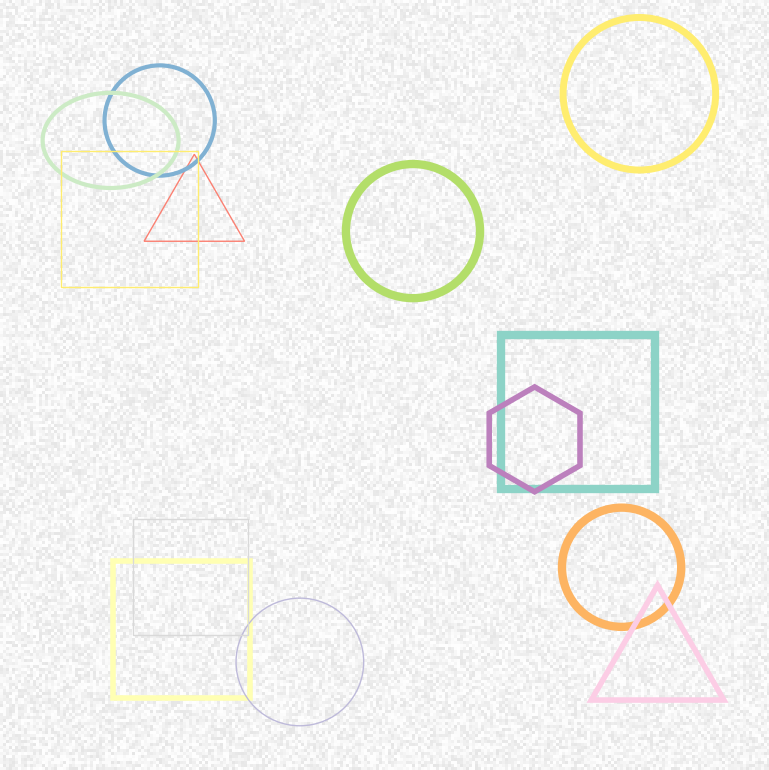[{"shape": "square", "thickness": 3, "radius": 0.5, "center": [0.751, 0.465]}, {"shape": "square", "thickness": 2, "radius": 0.44, "center": [0.236, 0.182]}, {"shape": "circle", "thickness": 0.5, "radius": 0.41, "center": [0.389, 0.14]}, {"shape": "triangle", "thickness": 0.5, "radius": 0.38, "center": [0.252, 0.724]}, {"shape": "circle", "thickness": 1.5, "radius": 0.36, "center": [0.207, 0.843]}, {"shape": "circle", "thickness": 3, "radius": 0.39, "center": [0.807, 0.263]}, {"shape": "circle", "thickness": 3, "radius": 0.44, "center": [0.536, 0.7]}, {"shape": "triangle", "thickness": 2, "radius": 0.5, "center": [0.854, 0.141]}, {"shape": "square", "thickness": 0.5, "radius": 0.38, "center": [0.248, 0.251]}, {"shape": "hexagon", "thickness": 2, "radius": 0.34, "center": [0.694, 0.429]}, {"shape": "oval", "thickness": 1.5, "radius": 0.44, "center": [0.144, 0.818]}, {"shape": "circle", "thickness": 2.5, "radius": 0.5, "center": [0.83, 0.878]}, {"shape": "square", "thickness": 0.5, "radius": 0.44, "center": [0.169, 0.716]}]